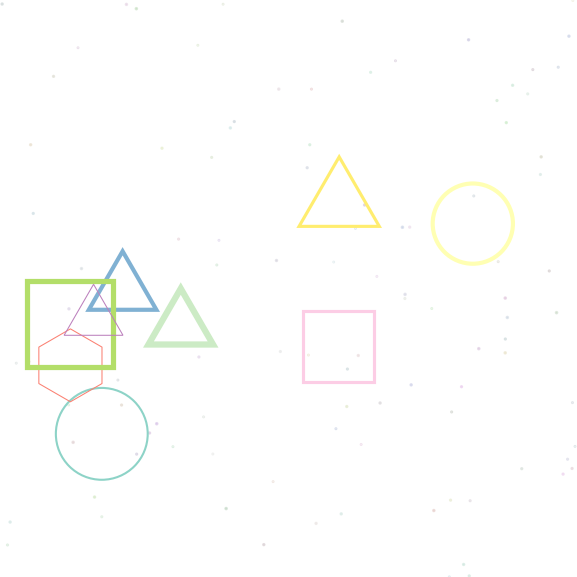[{"shape": "circle", "thickness": 1, "radius": 0.4, "center": [0.176, 0.248]}, {"shape": "circle", "thickness": 2, "radius": 0.35, "center": [0.819, 0.612]}, {"shape": "hexagon", "thickness": 0.5, "radius": 0.32, "center": [0.122, 0.367]}, {"shape": "triangle", "thickness": 2, "radius": 0.34, "center": [0.212, 0.496]}, {"shape": "square", "thickness": 2.5, "radius": 0.37, "center": [0.121, 0.438]}, {"shape": "square", "thickness": 1.5, "radius": 0.31, "center": [0.585, 0.399]}, {"shape": "triangle", "thickness": 0.5, "radius": 0.29, "center": [0.162, 0.448]}, {"shape": "triangle", "thickness": 3, "radius": 0.32, "center": [0.313, 0.435]}, {"shape": "triangle", "thickness": 1.5, "radius": 0.4, "center": [0.587, 0.647]}]